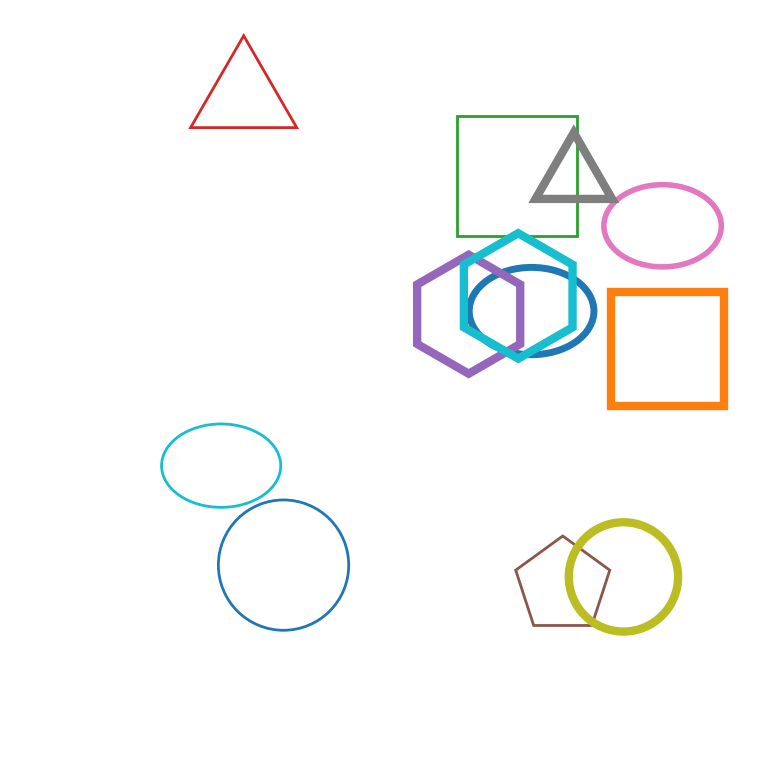[{"shape": "oval", "thickness": 2.5, "radius": 0.4, "center": [0.69, 0.596]}, {"shape": "circle", "thickness": 1, "radius": 0.42, "center": [0.368, 0.266]}, {"shape": "square", "thickness": 3, "radius": 0.37, "center": [0.867, 0.547]}, {"shape": "square", "thickness": 1, "radius": 0.39, "center": [0.671, 0.772]}, {"shape": "triangle", "thickness": 1, "radius": 0.4, "center": [0.316, 0.874]}, {"shape": "hexagon", "thickness": 3, "radius": 0.39, "center": [0.609, 0.592]}, {"shape": "pentagon", "thickness": 1, "radius": 0.32, "center": [0.731, 0.24]}, {"shape": "oval", "thickness": 2, "radius": 0.38, "center": [0.861, 0.707]}, {"shape": "triangle", "thickness": 3, "radius": 0.29, "center": [0.745, 0.77]}, {"shape": "circle", "thickness": 3, "radius": 0.35, "center": [0.81, 0.251]}, {"shape": "hexagon", "thickness": 3, "radius": 0.41, "center": [0.673, 0.616]}, {"shape": "oval", "thickness": 1, "radius": 0.39, "center": [0.287, 0.395]}]